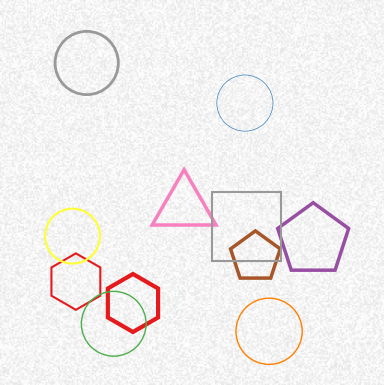[{"shape": "hexagon", "thickness": 1.5, "radius": 0.37, "center": [0.197, 0.269]}, {"shape": "hexagon", "thickness": 3, "radius": 0.38, "center": [0.345, 0.213]}, {"shape": "circle", "thickness": 0.5, "radius": 0.36, "center": [0.636, 0.732]}, {"shape": "circle", "thickness": 1, "radius": 0.42, "center": [0.295, 0.159]}, {"shape": "pentagon", "thickness": 2.5, "radius": 0.48, "center": [0.813, 0.377]}, {"shape": "circle", "thickness": 1, "radius": 0.43, "center": [0.699, 0.14]}, {"shape": "circle", "thickness": 1.5, "radius": 0.36, "center": [0.188, 0.387]}, {"shape": "pentagon", "thickness": 2.5, "radius": 0.34, "center": [0.663, 0.333]}, {"shape": "triangle", "thickness": 2.5, "radius": 0.48, "center": [0.478, 0.463]}, {"shape": "circle", "thickness": 2, "radius": 0.41, "center": [0.225, 0.836]}, {"shape": "square", "thickness": 1.5, "radius": 0.45, "center": [0.641, 0.412]}]